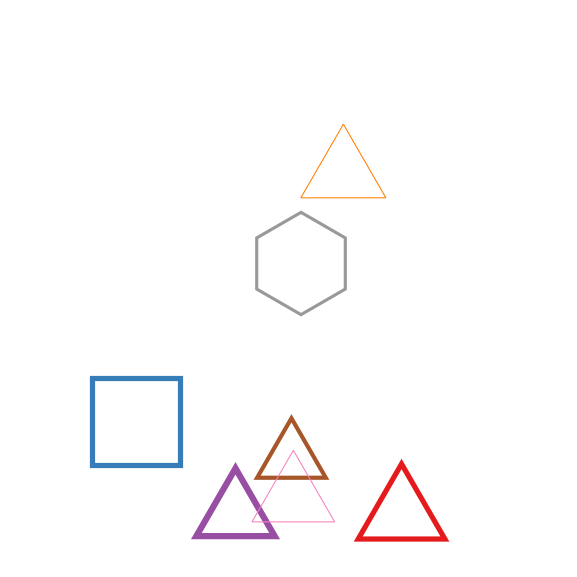[{"shape": "triangle", "thickness": 2.5, "radius": 0.43, "center": [0.695, 0.109]}, {"shape": "square", "thickness": 2.5, "radius": 0.38, "center": [0.236, 0.269]}, {"shape": "triangle", "thickness": 3, "radius": 0.39, "center": [0.408, 0.11]}, {"shape": "triangle", "thickness": 0.5, "radius": 0.42, "center": [0.595, 0.699]}, {"shape": "triangle", "thickness": 2, "radius": 0.34, "center": [0.505, 0.206]}, {"shape": "triangle", "thickness": 0.5, "radius": 0.41, "center": [0.508, 0.137]}, {"shape": "hexagon", "thickness": 1.5, "radius": 0.44, "center": [0.521, 0.543]}]